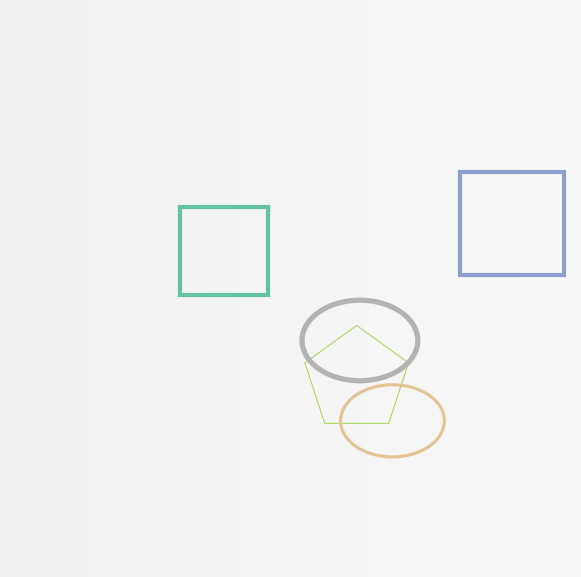[{"shape": "square", "thickness": 2, "radius": 0.38, "center": [0.386, 0.564]}, {"shape": "square", "thickness": 2, "radius": 0.45, "center": [0.881, 0.612]}, {"shape": "pentagon", "thickness": 0.5, "radius": 0.47, "center": [0.614, 0.342]}, {"shape": "oval", "thickness": 1.5, "radius": 0.45, "center": [0.675, 0.27]}, {"shape": "oval", "thickness": 2.5, "radius": 0.5, "center": [0.619, 0.41]}]